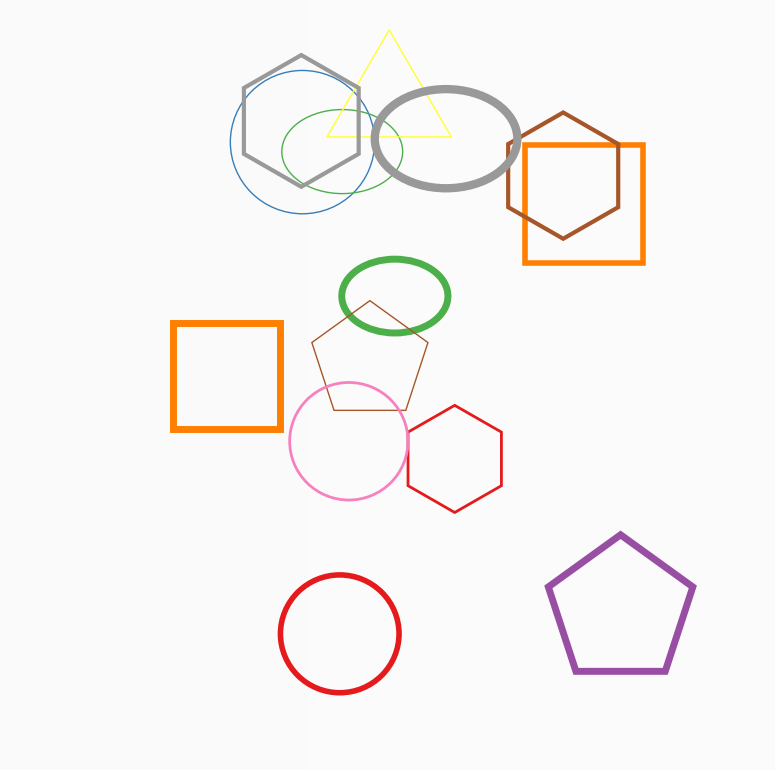[{"shape": "circle", "thickness": 2, "radius": 0.38, "center": [0.438, 0.177]}, {"shape": "hexagon", "thickness": 1, "radius": 0.35, "center": [0.587, 0.404]}, {"shape": "circle", "thickness": 0.5, "radius": 0.47, "center": [0.39, 0.815]}, {"shape": "oval", "thickness": 0.5, "radius": 0.39, "center": [0.442, 0.803]}, {"shape": "oval", "thickness": 2.5, "radius": 0.34, "center": [0.509, 0.615]}, {"shape": "pentagon", "thickness": 2.5, "radius": 0.49, "center": [0.801, 0.207]}, {"shape": "square", "thickness": 2, "radius": 0.38, "center": [0.754, 0.735]}, {"shape": "square", "thickness": 2.5, "radius": 0.34, "center": [0.292, 0.512]}, {"shape": "triangle", "thickness": 0.5, "radius": 0.46, "center": [0.502, 0.869]}, {"shape": "pentagon", "thickness": 0.5, "radius": 0.39, "center": [0.477, 0.531]}, {"shape": "hexagon", "thickness": 1.5, "radius": 0.41, "center": [0.727, 0.772]}, {"shape": "circle", "thickness": 1, "radius": 0.38, "center": [0.45, 0.427]}, {"shape": "hexagon", "thickness": 1.5, "radius": 0.43, "center": [0.389, 0.843]}, {"shape": "oval", "thickness": 3, "radius": 0.46, "center": [0.576, 0.82]}]